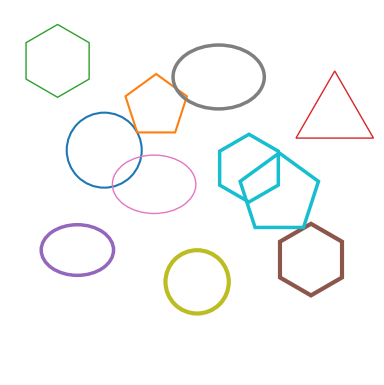[{"shape": "circle", "thickness": 1.5, "radius": 0.49, "center": [0.271, 0.61]}, {"shape": "pentagon", "thickness": 1.5, "radius": 0.42, "center": [0.406, 0.724]}, {"shape": "hexagon", "thickness": 1, "radius": 0.47, "center": [0.15, 0.842]}, {"shape": "triangle", "thickness": 1, "radius": 0.58, "center": [0.869, 0.699]}, {"shape": "oval", "thickness": 2.5, "radius": 0.47, "center": [0.201, 0.351]}, {"shape": "hexagon", "thickness": 3, "radius": 0.47, "center": [0.808, 0.326]}, {"shape": "oval", "thickness": 1, "radius": 0.54, "center": [0.4, 0.521]}, {"shape": "oval", "thickness": 2.5, "radius": 0.59, "center": [0.568, 0.8]}, {"shape": "circle", "thickness": 3, "radius": 0.41, "center": [0.512, 0.268]}, {"shape": "hexagon", "thickness": 2.5, "radius": 0.44, "center": [0.647, 0.563]}, {"shape": "pentagon", "thickness": 2.5, "radius": 0.53, "center": [0.725, 0.496]}]